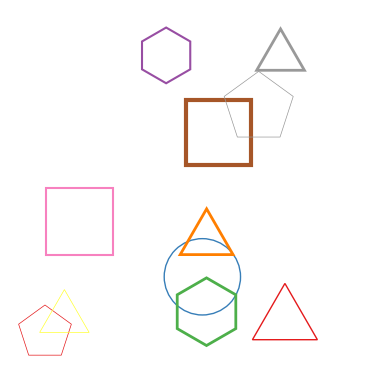[{"shape": "pentagon", "thickness": 0.5, "radius": 0.36, "center": [0.117, 0.136]}, {"shape": "triangle", "thickness": 1, "radius": 0.49, "center": [0.74, 0.166]}, {"shape": "circle", "thickness": 1, "radius": 0.5, "center": [0.526, 0.281]}, {"shape": "hexagon", "thickness": 2, "radius": 0.44, "center": [0.536, 0.19]}, {"shape": "hexagon", "thickness": 1.5, "radius": 0.36, "center": [0.432, 0.856]}, {"shape": "triangle", "thickness": 2, "radius": 0.4, "center": [0.537, 0.378]}, {"shape": "triangle", "thickness": 0.5, "radius": 0.37, "center": [0.167, 0.174]}, {"shape": "square", "thickness": 3, "radius": 0.43, "center": [0.567, 0.656]}, {"shape": "square", "thickness": 1.5, "radius": 0.43, "center": [0.206, 0.424]}, {"shape": "triangle", "thickness": 2, "radius": 0.36, "center": [0.729, 0.853]}, {"shape": "pentagon", "thickness": 0.5, "radius": 0.47, "center": [0.672, 0.72]}]